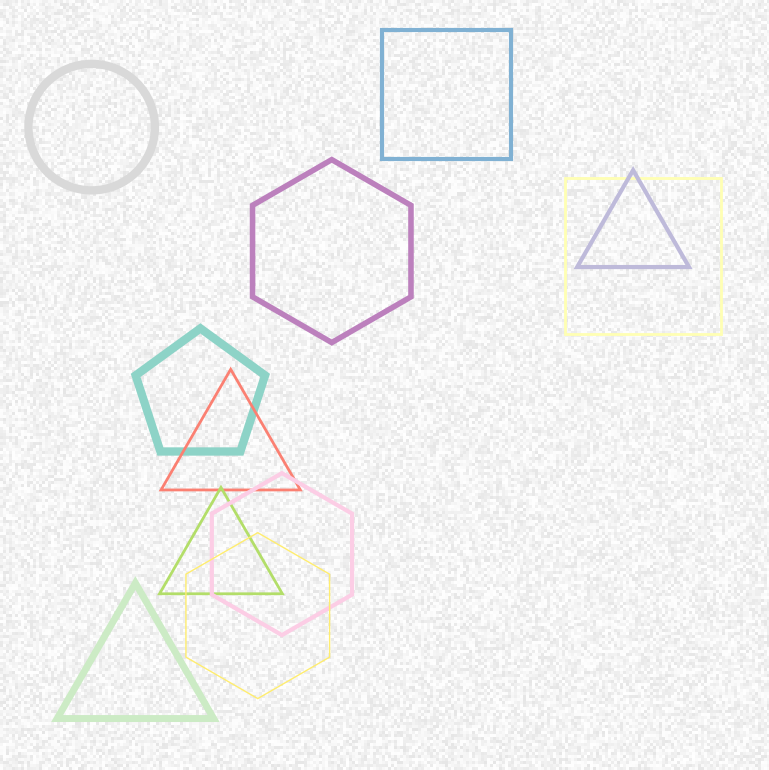[{"shape": "pentagon", "thickness": 3, "radius": 0.44, "center": [0.26, 0.485]}, {"shape": "square", "thickness": 1, "radius": 0.51, "center": [0.836, 0.667]}, {"shape": "triangle", "thickness": 1.5, "radius": 0.42, "center": [0.822, 0.695]}, {"shape": "triangle", "thickness": 1, "radius": 0.52, "center": [0.3, 0.416]}, {"shape": "square", "thickness": 1.5, "radius": 0.42, "center": [0.58, 0.877]}, {"shape": "triangle", "thickness": 1, "radius": 0.46, "center": [0.287, 0.275]}, {"shape": "hexagon", "thickness": 1.5, "radius": 0.53, "center": [0.366, 0.28]}, {"shape": "circle", "thickness": 3, "radius": 0.41, "center": [0.119, 0.835]}, {"shape": "hexagon", "thickness": 2, "radius": 0.59, "center": [0.431, 0.674]}, {"shape": "triangle", "thickness": 2.5, "radius": 0.59, "center": [0.176, 0.125]}, {"shape": "hexagon", "thickness": 0.5, "radius": 0.54, "center": [0.335, 0.2]}]